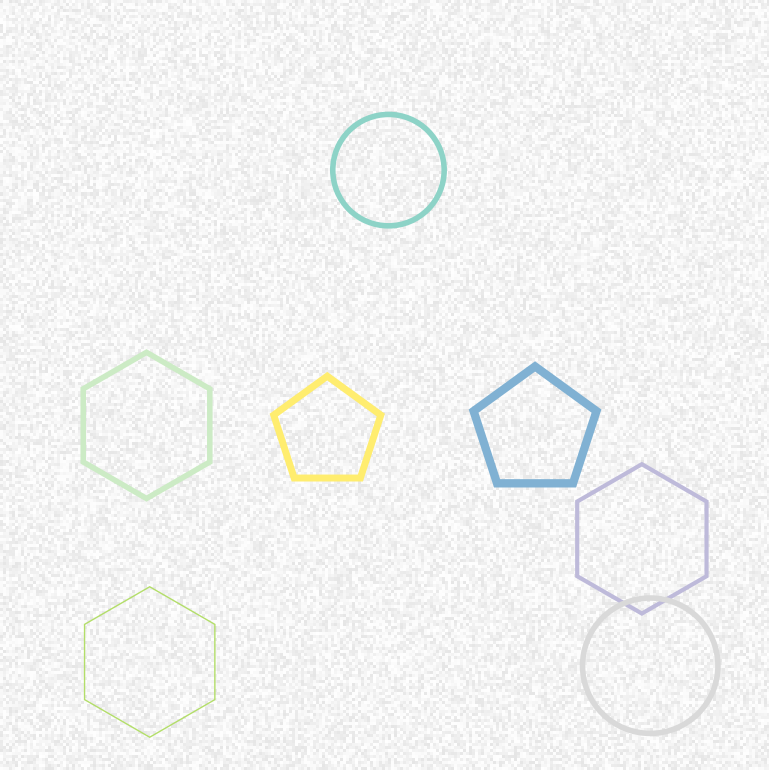[{"shape": "circle", "thickness": 2, "radius": 0.36, "center": [0.505, 0.779]}, {"shape": "hexagon", "thickness": 1.5, "radius": 0.48, "center": [0.834, 0.3]}, {"shape": "pentagon", "thickness": 3, "radius": 0.42, "center": [0.695, 0.44]}, {"shape": "hexagon", "thickness": 0.5, "radius": 0.49, "center": [0.194, 0.14]}, {"shape": "circle", "thickness": 2, "radius": 0.44, "center": [0.844, 0.135]}, {"shape": "hexagon", "thickness": 2, "radius": 0.47, "center": [0.19, 0.448]}, {"shape": "pentagon", "thickness": 2.5, "radius": 0.37, "center": [0.425, 0.438]}]